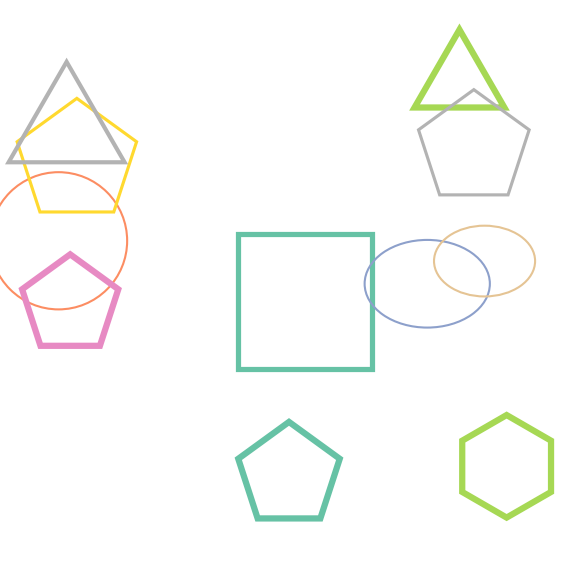[{"shape": "pentagon", "thickness": 3, "radius": 0.46, "center": [0.5, 0.176]}, {"shape": "square", "thickness": 2.5, "radius": 0.58, "center": [0.528, 0.477]}, {"shape": "circle", "thickness": 1, "radius": 0.59, "center": [0.101, 0.582]}, {"shape": "oval", "thickness": 1, "radius": 0.54, "center": [0.74, 0.508]}, {"shape": "pentagon", "thickness": 3, "radius": 0.44, "center": [0.122, 0.471]}, {"shape": "hexagon", "thickness": 3, "radius": 0.44, "center": [0.877, 0.192]}, {"shape": "triangle", "thickness": 3, "radius": 0.45, "center": [0.796, 0.858]}, {"shape": "pentagon", "thickness": 1.5, "radius": 0.54, "center": [0.133, 0.72]}, {"shape": "oval", "thickness": 1, "radius": 0.44, "center": [0.839, 0.547]}, {"shape": "triangle", "thickness": 2, "radius": 0.58, "center": [0.115, 0.776]}, {"shape": "pentagon", "thickness": 1.5, "radius": 0.5, "center": [0.821, 0.743]}]